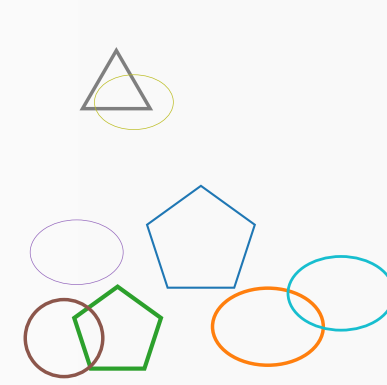[{"shape": "pentagon", "thickness": 1.5, "radius": 0.73, "center": [0.519, 0.371]}, {"shape": "oval", "thickness": 2.5, "radius": 0.71, "center": [0.691, 0.151]}, {"shape": "pentagon", "thickness": 3, "radius": 0.59, "center": [0.303, 0.138]}, {"shape": "oval", "thickness": 0.5, "radius": 0.6, "center": [0.198, 0.345]}, {"shape": "circle", "thickness": 2.5, "radius": 0.5, "center": [0.165, 0.122]}, {"shape": "triangle", "thickness": 2.5, "radius": 0.5, "center": [0.3, 0.768]}, {"shape": "oval", "thickness": 0.5, "radius": 0.51, "center": [0.346, 0.735]}, {"shape": "oval", "thickness": 2, "radius": 0.68, "center": [0.88, 0.238]}]